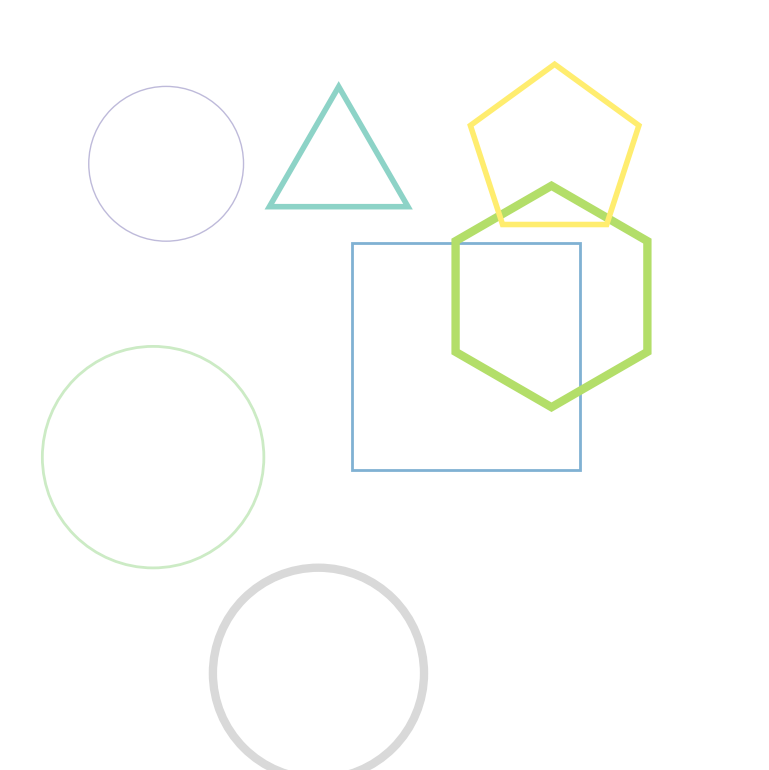[{"shape": "triangle", "thickness": 2, "radius": 0.52, "center": [0.44, 0.784]}, {"shape": "circle", "thickness": 0.5, "radius": 0.5, "center": [0.216, 0.787]}, {"shape": "square", "thickness": 1, "radius": 0.74, "center": [0.605, 0.537]}, {"shape": "hexagon", "thickness": 3, "radius": 0.72, "center": [0.716, 0.615]}, {"shape": "circle", "thickness": 3, "radius": 0.69, "center": [0.414, 0.126]}, {"shape": "circle", "thickness": 1, "radius": 0.72, "center": [0.199, 0.406]}, {"shape": "pentagon", "thickness": 2, "radius": 0.58, "center": [0.72, 0.802]}]